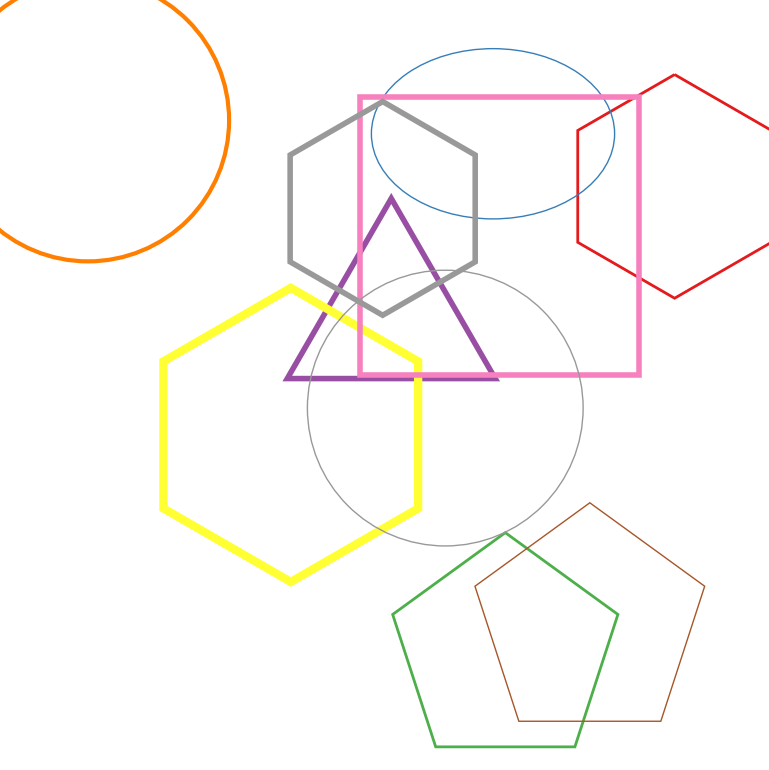[{"shape": "hexagon", "thickness": 1, "radius": 0.73, "center": [0.876, 0.758]}, {"shape": "oval", "thickness": 0.5, "radius": 0.79, "center": [0.64, 0.826]}, {"shape": "pentagon", "thickness": 1, "radius": 0.77, "center": [0.656, 0.154]}, {"shape": "triangle", "thickness": 2, "radius": 0.78, "center": [0.508, 0.586]}, {"shape": "circle", "thickness": 1.5, "radius": 0.92, "center": [0.114, 0.844]}, {"shape": "hexagon", "thickness": 3, "radius": 0.95, "center": [0.378, 0.435]}, {"shape": "pentagon", "thickness": 0.5, "radius": 0.78, "center": [0.766, 0.19]}, {"shape": "square", "thickness": 2, "radius": 0.91, "center": [0.648, 0.693]}, {"shape": "hexagon", "thickness": 2, "radius": 0.69, "center": [0.497, 0.729]}, {"shape": "circle", "thickness": 0.5, "radius": 0.9, "center": [0.578, 0.47]}]